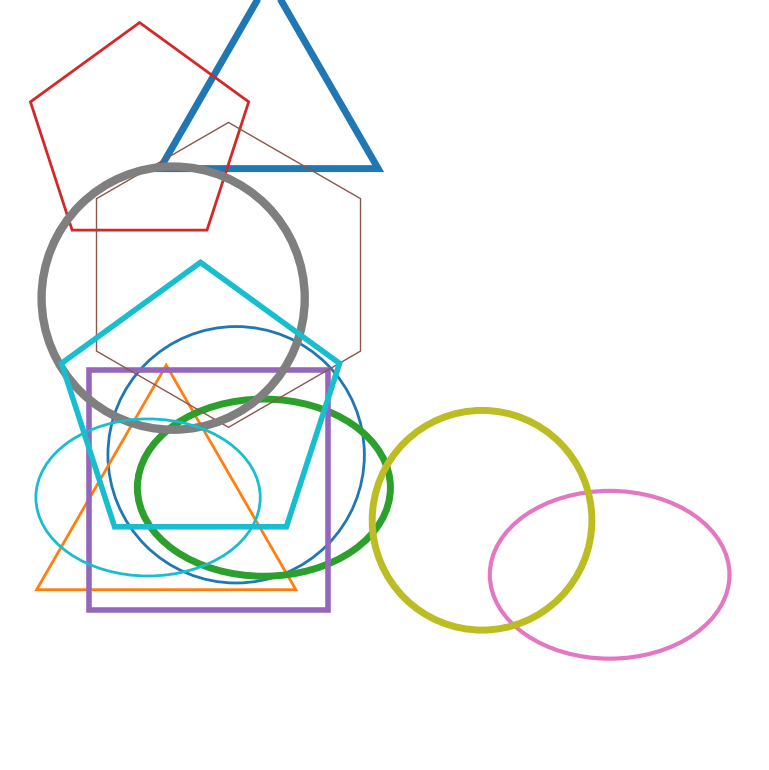[{"shape": "triangle", "thickness": 2.5, "radius": 0.82, "center": [0.349, 0.863]}, {"shape": "circle", "thickness": 1, "radius": 0.83, "center": [0.307, 0.409]}, {"shape": "triangle", "thickness": 1, "radius": 0.97, "center": [0.216, 0.331]}, {"shape": "oval", "thickness": 2.5, "radius": 0.82, "center": [0.343, 0.367]}, {"shape": "pentagon", "thickness": 1, "radius": 0.75, "center": [0.181, 0.822]}, {"shape": "square", "thickness": 2, "radius": 0.78, "center": [0.271, 0.364]}, {"shape": "hexagon", "thickness": 0.5, "radius": 0.99, "center": [0.297, 0.643]}, {"shape": "oval", "thickness": 1.5, "radius": 0.78, "center": [0.792, 0.254]}, {"shape": "circle", "thickness": 3, "radius": 0.85, "center": [0.225, 0.613]}, {"shape": "circle", "thickness": 2.5, "radius": 0.71, "center": [0.626, 0.324]}, {"shape": "pentagon", "thickness": 2, "radius": 0.95, "center": [0.26, 0.469]}, {"shape": "oval", "thickness": 1, "radius": 0.73, "center": [0.192, 0.354]}]